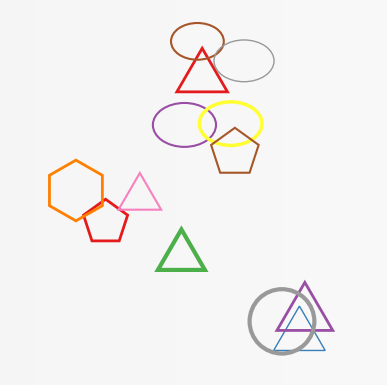[{"shape": "triangle", "thickness": 2, "radius": 0.38, "center": [0.522, 0.799]}, {"shape": "pentagon", "thickness": 2, "radius": 0.3, "center": [0.272, 0.423]}, {"shape": "triangle", "thickness": 1, "radius": 0.38, "center": [0.773, 0.128]}, {"shape": "triangle", "thickness": 3, "radius": 0.35, "center": [0.468, 0.334]}, {"shape": "oval", "thickness": 1.5, "radius": 0.41, "center": [0.476, 0.676]}, {"shape": "triangle", "thickness": 2, "radius": 0.42, "center": [0.787, 0.183]}, {"shape": "hexagon", "thickness": 2, "radius": 0.39, "center": [0.196, 0.505]}, {"shape": "oval", "thickness": 2.5, "radius": 0.4, "center": [0.595, 0.679]}, {"shape": "pentagon", "thickness": 1.5, "radius": 0.32, "center": [0.606, 0.604]}, {"shape": "oval", "thickness": 1.5, "radius": 0.34, "center": [0.509, 0.893]}, {"shape": "triangle", "thickness": 1.5, "radius": 0.32, "center": [0.361, 0.487]}, {"shape": "circle", "thickness": 3, "radius": 0.42, "center": [0.728, 0.165]}, {"shape": "oval", "thickness": 1, "radius": 0.39, "center": [0.63, 0.842]}]